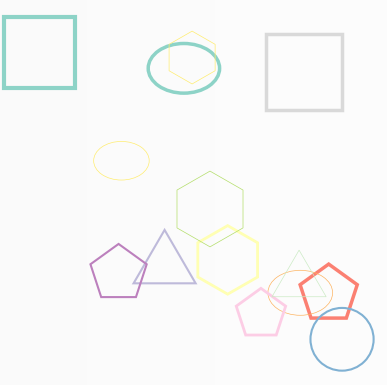[{"shape": "square", "thickness": 3, "radius": 0.46, "center": [0.102, 0.864]}, {"shape": "oval", "thickness": 2.5, "radius": 0.46, "center": [0.475, 0.823]}, {"shape": "hexagon", "thickness": 2, "radius": 0.45, "center": [0.588, 0.325]}, {"shape": "triangle", "thickness": 1.5, "radius": 0.46, "center": [0.425, 0.31]}, {"shape": "pentagon", "thickness": 2.5, "radius": 0.39, "center": [0.848, 0.237]}, {"shape": "circle", "thickness": 1.5, "radius": 0.41, "center": [0.883, 0.119]}, {"shape": "oval", "thickness": 0.5, "radius": 0.42, "center": [0.775, 0.239]}, {"shape": "hexagon", "thickness": 0.5, "radius": 0.49, "center": [0.542, 0.457]}, {"shape": "pentagon", "thickness": 2, "radius": 0.34, "center": [0.673, 0.184]}, {"shape": "square", "thickness": 2.5, "radius": 0.49, "center": [0.784, 0.814]}, {"shape": "pentagon", "thickness": 1.5, "radius": 0.38, "center": [0.306, 0.29]}, {"shape": "triangle", "thickness": 0.5, "radius": 0.4, "center": [0.772, 0.27]}, {"shape": "hexagon", "thickness": 0.5, "radius": 0.34, "center": [0.496, 0.851]}, {"shape": "oval", "thickness": 0.5, "radius": 0.36, "center": [0.313, 0.583]}]